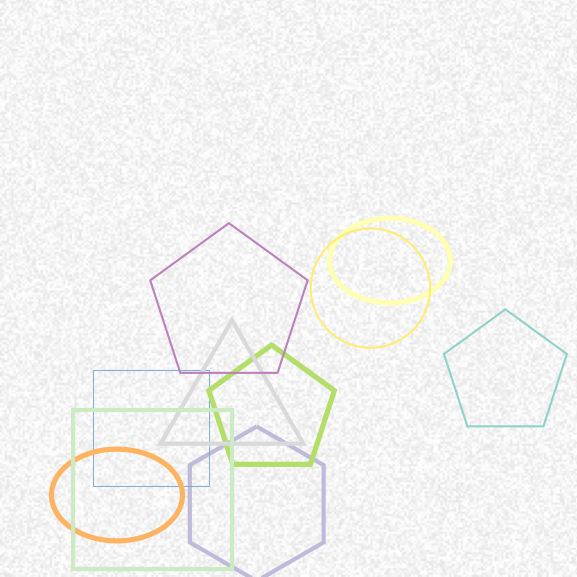[{"shape": "pentagon", "thickness": 1, "radius": 0.56, "center": [0.875, 0.352]}, {"shape": "oval", "thickness": 2.5, "radius": 0.52, "center": [0.675, 0.548]}, {"shape": "hexagon", "thickness": 2, "radius": 0.67, "center": [0.445, 0.127]}, {"shape": "square", "thickness": 0.5, "radius": 0.5, "center": [0.261, 0.258]}, {"shape": "oval", "thickness": 2.5, "radius": 0.57, "center": [0.203, 0.142]}, {"shape": "pentagon", "thickness": 2.5, "radius": 0.57, "center": [0.47, 0.288]}, {"shape": "triangle", "thickness": 2, "radius": 0.71, "center": [0.402, 0.302]}, {"shape": "pentagon", "thickness": 1, "radius": 0.72, "center": [0.396, 0.469]}, {"shape": "square", "thickness": 2, "radius": 0.69, "center": [0.264, 0.151]}, {"shape": "circle", "thickness": 1, "radius": 0.52, "center": [0.641, 0.5]}]